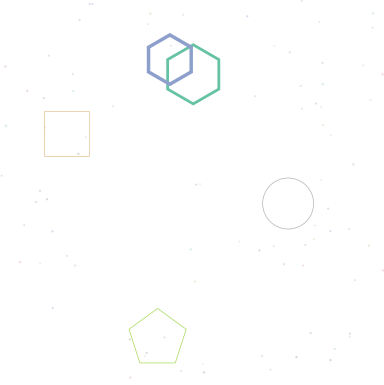[{"shape": "hexagon", "thickness": 2, "radius": 0.38, "center": [0.502, 0.807]}, {"shape": "hexagon", "thickness": 2.5, "radius": 0.32, "center": [0.441, 0.845]}, {"shape": "pentagon", "thickness": 0.5, "radius": 0.39, "center": [0.409, 0.121]}, {"shape": "square", "thickness": 0.5, "radius": 0.29, "center": [0.173, 0.653]}, {"shape": "circle", "thickness": 0.5, "radius": 0.33, "center": [0.748, 0.471]}]